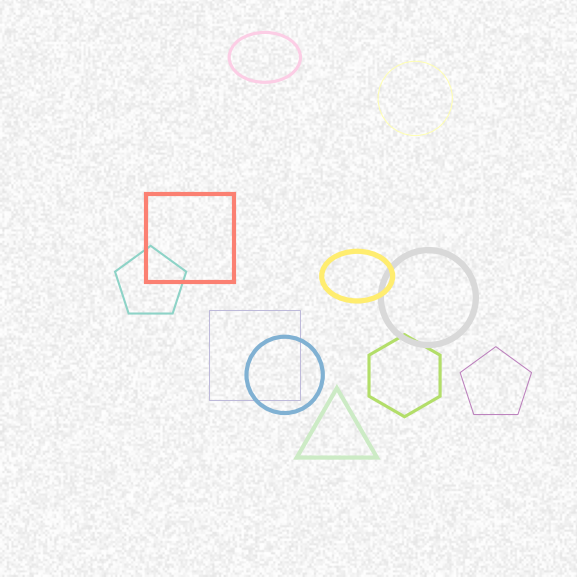[{"shape": "pentagon", "thickness": 1, "radius": 0.32, "center": [0.261, 0.509]}, {"shape": "circle", "thickness": 0.5, "radius": 0.32, "center": [0.719, 0.829]}, {"shape": "square", "thickness": 0.5, "radius": 0.39, "center": [0.44, 0.384]}, {"shape": "square", "thickness": 2, "radius": 0.38, "center": [0.329, 0.587]}, {"shape": "circle", "thickness": 2, "radius": 0.33, "center": [0.493, 0.35]}, {"shape": "hexagon", "thickness": 1.5, "radius": 0.36, "center": [0.701, 0.349]}, {"shape": "oval", "thickness": 1.5, "radius": 0.31, "center": [0.459, 0.9]}, {"shape": "circle", "thickness": 3, "radius": 0.41, "center": [0.742, 0.484]}, {"shape": "pentagon", "thickness": 0.5, "radius": 0.33, "center": [0.859, 0.334]}, {"shape": "triangle", "thickness": 2, "radius": 0.4, "center": [0.583, 0.247]}, {"shape": "oval", "thickness": 2.5, "radius": 0.31, "center": [0.618, 0.521]}]